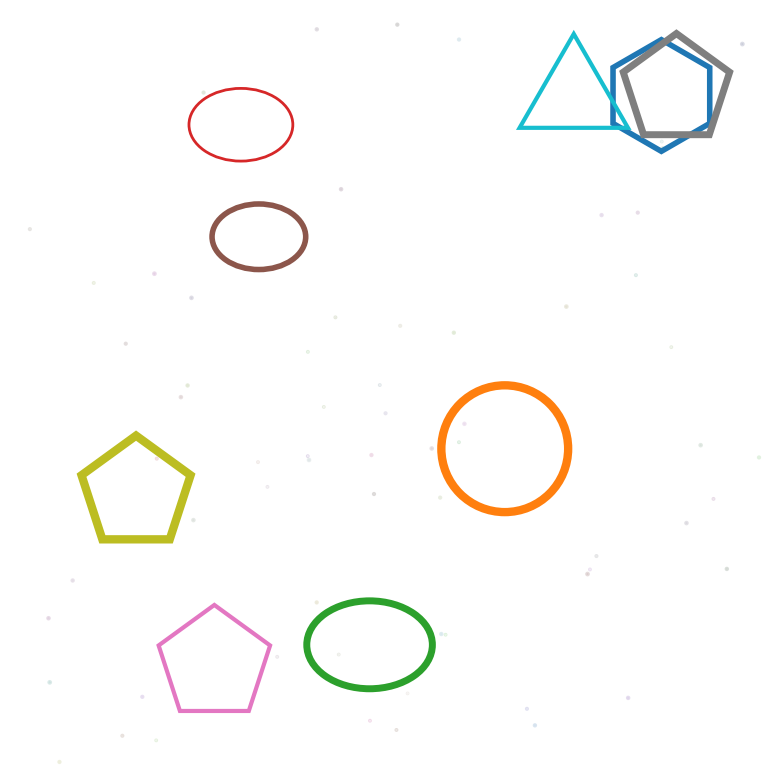[{"shape": "hexagon", "thickness": 2, "radius": 0.36, "center": [0.859, 0.876]}, {"shape": "circle", "thickness": 3, "radius": 0.41, "center": [0.656, 0.417]}, {"shape": "oval", "thickness": 2.5, "radius": 0.41, "center": [0.48, 0.163]}, {"shape": "oval", "thickness": 1, "radius": 0.34, "center": [0.313, 0.838]}, {"shape": "oval", "thickness": 2, "radius": 0.3, "center": [0.336, 0.693]}, {"shape": "pentagon", "thickness": 1.5, "radius": 0.38, "center": [0.278, 0.138]}, {"shape": "pentagon", "thickness": 2.5, "radius": 0.36, "center": [0.878, 0.884]}, {"shape": "pentagon", "thickness": 3, "radius": 0.37, "center": [0.177, 0.36]}, {"shape": "triangle", "thickness": 1.5, "radius": 0.41, "center": [0.745, 0.875]}]